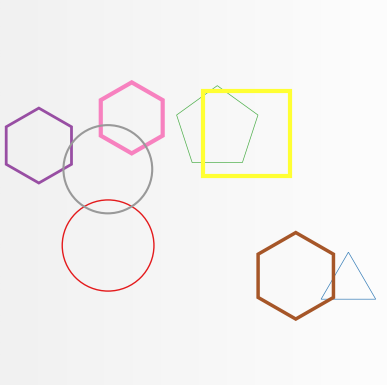[{"shape": "circle", "thickness": 1, "radius": 0.59, "center": [0.279, 0.362]}, {"shape": "triangle", "thickness": 0.5, "radius": 0.41, "center": [0.899, 0.264]}, {"shape": "pentagon", "thickness": 0.5, "radius": 0.55, "center": [0.561, 0.667]}, {"shape": "hexagon", "thickness": 2, "radius": 0.49, "center": [0.1, 0.622]}, {"shape": "square", "thickness": 3, "radius": 0.56, "center": [0.636, 0.653]}, {"shape": "hexagon", "thickness": 2.5, "radius": 0.56, "center": [0.763, 0.284]}, {"shape": "hexagon", "thickness": 3, "radius": 0.46, "center": [0.34, 0.694]}, {"shape": "circle", "thickness": 1.5, "radius": 0.57, "center": [0.278, 0.56]}]